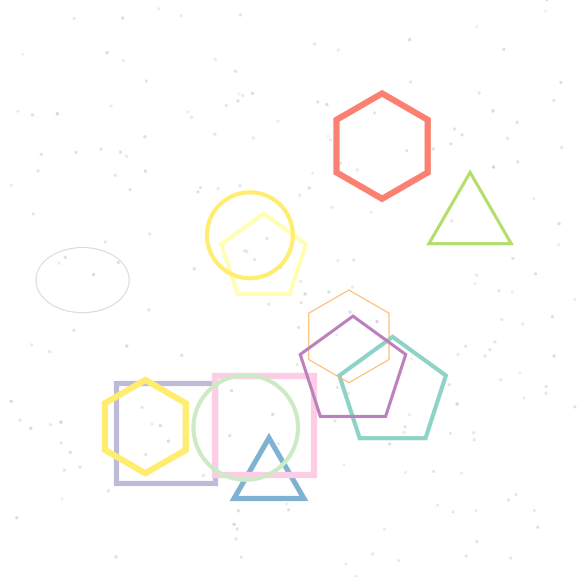[{"shape": "pentagon", "thickness": 2, "radius": 0.49, "center": [0.68, 0.319]}, {"shape": "pentagon", "thickness": 2, "radius": 0.38, "center": [0.457, 0.552]}, {"shape": "square", "thickness": 2.5, "radius": 0.43, "center": [0.286, 0.249]}, {"shape": "hexagon", "thickness": 3, "radius": 0.46, "center": [0.662, 0.746]}, {"shape": "triangle", "thickness": 2.5, "radius": 0.35, "center": [0.466, 0.171]}, {"shape": "hexagon", "thickness": 0.5, "radius": 0.4, "center": [0.604, 0.417]}, {"shape": "triangle", "thickness": 1.5, "radius": 0.41, "center": [0.814, 0.618]}, {"shape": "square", "thickness": 3, "radius": 0.43, "center": [0.458, 0.262]}, {"shape": "oval", "thickness": 0.5, "radius": 0.4, "center": [0.143, 0.514]}, {"shape": "pentagon", "thickness": 1.5, "radius": 0.48, "center": [0.611, 0.356]}, {"shape": "circle", "thickness": 2, "radius": 0.45, "center": [0.426, 0.259]}, {"shape": "circle", "thickness": 2, "radius": 0.37, "center": [0.433, 0.592]}, {"shape": "hexagon", "thickness": 3, "radius": 0.4, "center": [0.252, 0.26]}]